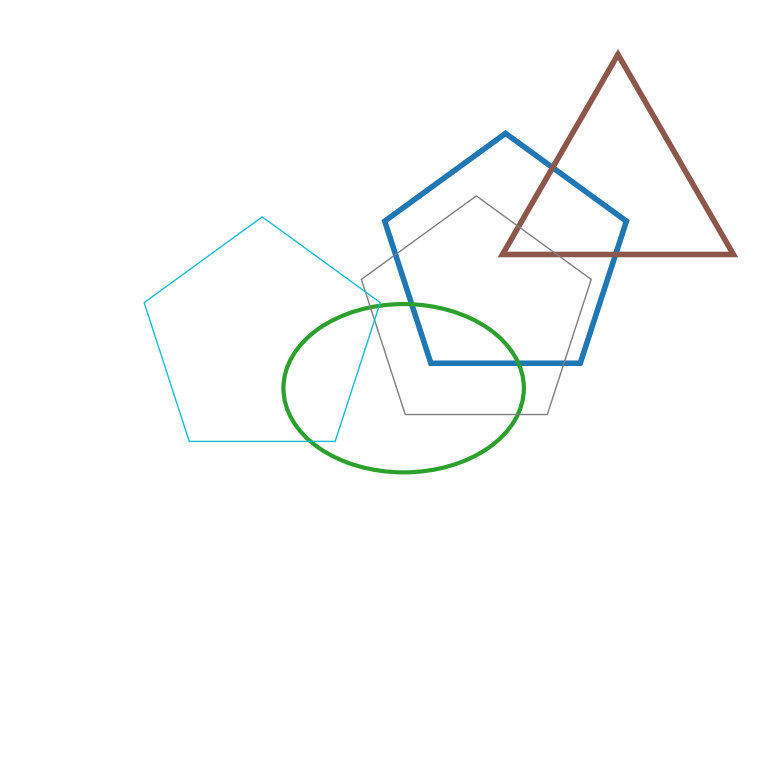[{"shape": "pentagon", "thickness": 2, "radius": 0.83, "center": [0.657, 0.662]}, {"shape": "oval", "thickness": 1.5, "radius": 0.78, "center": [0.524, 0.496]}, {"shape": "triangle", "thickness": 2, "radius": 0.87, "center": [0.803, 0.756]}, {"shape": "pentagon", "thickness": 0.5, "radius": 0.78, "center": [0.619, 0.589]}, {"shape": "pentagon", "thickness": 0.5, "radius": 0.81, "center": [0.341, 0.557]}]